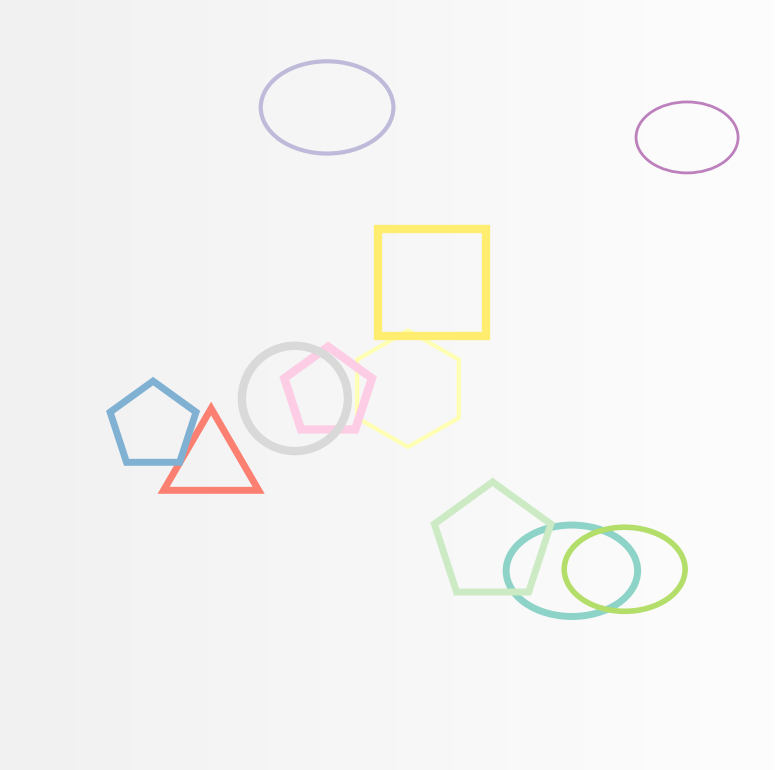[{"shape": "oval", "thickness": 2.5, "radius": 0.42, "center": [0.738, 0.259]}, {"shape": "hexagon", "thickness": 1.5, "radius": 0.38, "center": [0.526, 0.495]}, {"shape": "oval", "thickness": 1.5, "radius": 0.43, "center": [0.422, 0.861]}, {"shape": "triangle", "thickness": 2.5, "radius": 0.35, "center": [0.272, 0.399]}, {"shape": "pentagon", "thickness": 2.5, "radius": 0.29, "center": [0.198, 0.447]}, {"shape": "oval", "thickness": 2, "radius": 0.39, "center": [0.806, 0.261]}, {"shape": "pentagon", "thickness": 3, "radius": 0.3, "center": [0.423, 0.49]}, {"shape": "circle", "thickness": 3, "radius": 0.34, "center": [0.381, 0.483]}, {"shape": "oval", "thickness": 1, "radius": 0.33, "center": [0.887, 0.822]}, {"shape": "pentagon", "thickness": 2.5, "radius": 0.4, "center": [0.636, 0.295]}, {"shape": "square", "thickness": 3, "radius": 0.35, "center": [0.557, 0.633]}]